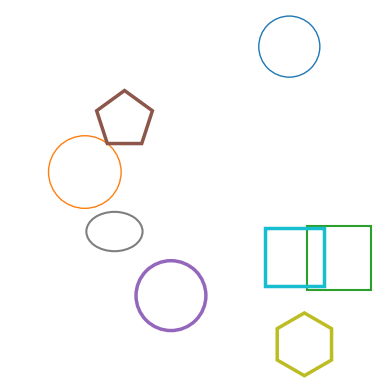[{"shape": "circle", "thickness": 1, "radius": 0.4, "center": [0.751, 0.879]}, {"shape": "circle", "thickness": 1, "radius": 0.47, "center": [0.22, 0.553]}, {"shape": "square", "thickness": 1.5, "radius": 0.42, "center": [0.88, 0.33]}, {"shape": "circle", "thickness": 2.5, "radius": 0.45, "center": [0.444, 0.232]}, {"shape": "pentagon", "thickness": 2.5, "radius": 0.38, "center": [0.323, 0.689]}, {"shape": "oval", "thickness": 1.5, "radius": 0.36, "center": [0.297, 0.399]}, {"shape": "hexagon", "thickness": 2.5, "radius": 0.41, "center": [0.791, 0.106]}, {"shape": "square", "thickness": 2.5, "radius": 0.38, "center": [0.765, 0.332]}]